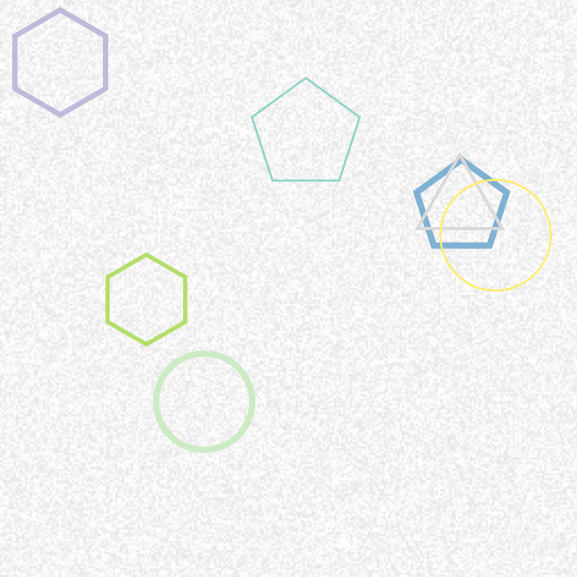[{"shape": "pentagon", "thickness": 1, "radius": 0.49, "center": [0.53, 0.766]}, {"shape": "hexagon", "thickness": 2.5, "radius": 0.45, "center": [0.104, 0.891]}, {"shape": "pentagon", "thickness": 3, "radius": 0.41, "center": [0.799, 0.64]}, {"shape": "hexagon", "thickness": 2, "radius": 0.39, "center": [0.254, 0.481]}, {"shape": "triangle", "thickness": 1.5, "radius": 0.43, "center": [0.796, 0.646]}, {"shape": "circle", "thickness": 3, "radius": 0.42, "center": [0.354, 0.304]}, {"shape": "circle", "thickness": 1, "radius": 0.48, "center": [0.858, 0.592]}]